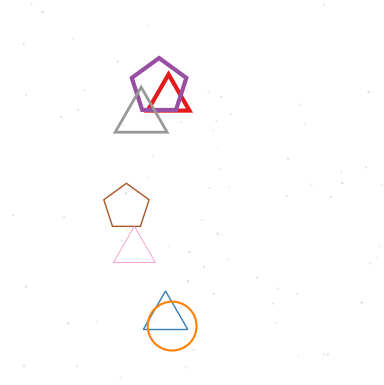[{"shape": "triangle", "thickness": 3, "radius": 0.31, "center": [0.438, 0.744]}, {"shape": "triangle", "thickness": 1, "radius": 0.33, "center": [0.43, 0.178]}, {"shape": "pentagon", "thickness": 3, "radius": 0.37, "center": [0.413, 0.775]}, {"shape": "circle", "thickness": 1.5, "radius": 0.32, "center": [0.447, 0.153]}, {"shape": "pentagon", "thickness": 1, "radius": 0.31, "center": [0.328, 0.462]}, {"shape": "triangle", "thickness": 0.5, "radius": 0.32, "center": [0.349, 0.349]}, {"shape": "triangle", "thickness": 2, "radius": 0.39, "center": [0.367, 0.696]}]